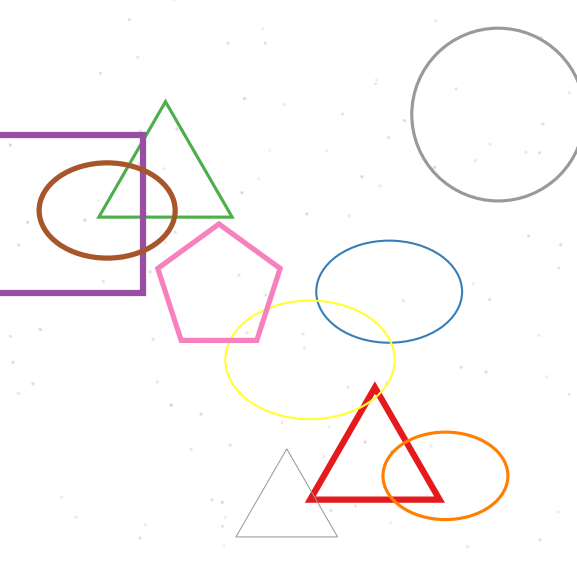[{"shape": "triangle", "thickness": 3, "radius": 0.65, "center": [0.649, 0.199]}, {"shape": "oval", "thickness": 1, "radius": 0.63, "center": [0.674, 0.494]}, {"shape": "triangle", "thickness": 1.5, "radius": 0.67, "center": [0.287, 0.69]}, {"shape": "square", "thickness": 3, "radius": 0.68, "center": [0.11, 0.629]}, {"shape": "oval", "thickness": 1.5, "radius": 0.54, "center": [0.771, 0.175]}, {"shape": "oval", "thickness": 1, "radius": 0.73, "center": [0.537, 0.376]}, {"shape": "oval", "thickness": 2.5, "radius": 0.59, "center": [0.186, 0.635]}, {"shape": "pentagon", "thickness": 2.5, "radius": 0.56, "center": [0.379, 0.5]}, {"shape": "circle", "thickness": 1.5, "radius": 0.75, "center": [0.863, 0.801]}, {"shape": "triangle", "thickness": 0.5, "radius": 0.51, "center": [0.497, 0.12]}]